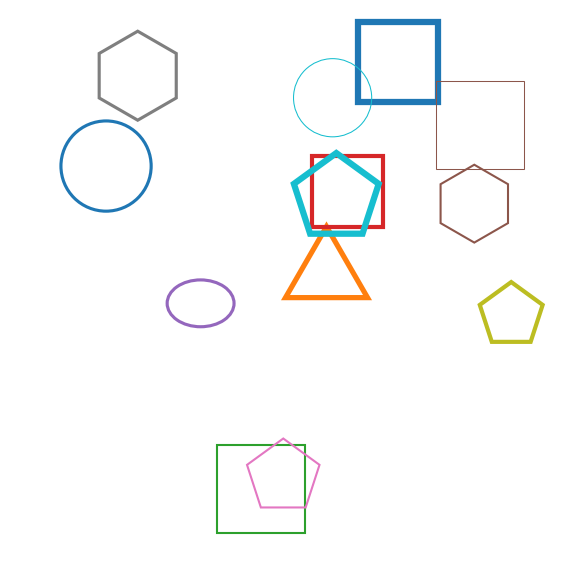[{"shape": "square", "thickness": 3, "radius": 0.35, "center": [0.689, 0.892]}, {"shape": "circle", "thickness": 1.5, "radius": 0.39, "center": [0.184, 0.712]}, {"shape": "triangle", "thickness": 2.5, "radius": 0.41, "center": [0.565, 0.525]}, {"shape": "square", "thickness": 1, "radius": 0.38, "center": [0.452, 0.152]}, {"shape": "square", "thickness": 2, "radius": 0.31, "center": [0.602, 0.667]}, {"shape": "oval", "thickness": 1.5, "radius": 0.29, "center": [0.347, 0.474]}, {"shape": "square", "thickness": 0.5, "radius": 0.38, "center": [0.831, 0.783]}, {"shape": "hexagon", "thickness": 1, "radius": 0.34, "center": [0.821, 0.646]}, {"shape": "pentagon", "thickness": 1, "radius": 0.33, "center": [0.491, 0.174]}, {"shape": "hexagon", "thickness": 1.5, "radius": 0.39, "center": [0.238, 0.868]}, {"shape": "pentagon", "thickness": 2, "radius": 0.29, "center": [0.885, 0.453]}, {"shape": "pentagon", "thickness": 3, "radius": 0.39, "center": [0.582, 0.657]}, {"shape": "circle", "thickness": 0.5, "radius": 0.34, "center": [0.576, 0.83]}]